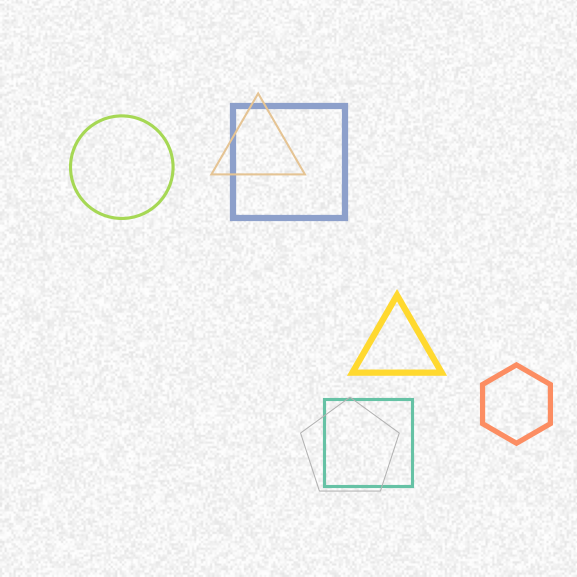[{"shape": "square", "thickness": 1.5, "radius": 0.38, "center": [0.637, 0.233]}, {"shape": "hexagon", "thickness": 2.5, "radius": 0.34, "center": [0.894, 0.299]}, {"shape": "square", "thickness": 3, "radius": 0.49, "center": [0.5, 0.719]}, {"shape": "circle", "thickness": 1.5, "radius": 0.44, "center": [0.211, 0.71]}, {"shape": "triangle", "thickness": 3, "radius": 0.45, "center": [0.687, 0.399]}, {"shape": "triangle", "thickness": 1, "radius": 0.47, "center": [0.447, 0.744]}, {"shape": "pentagon", "thickness": 0.5, "radius": 0.45, "center": [0.606, 0.222]}]